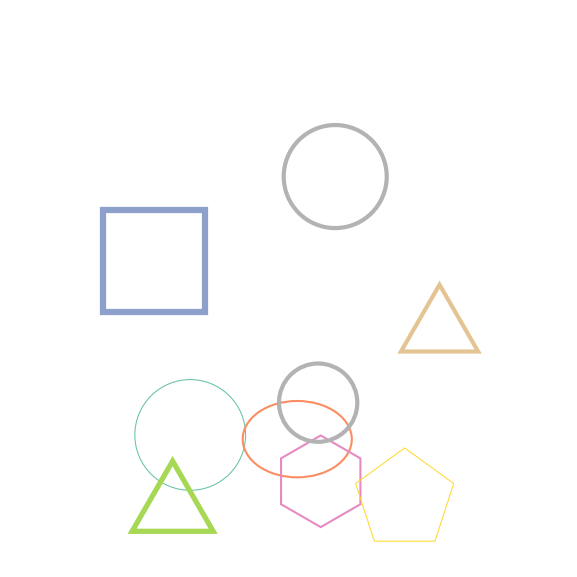[{"shape": "circle", "thickness": 0.5, "radius": 0.48, "center": [0.329, 0.246]}, {"shape": "oval", "thickness": 1, "radius": 0.47, "center": [0.515, 0.239]}, {"shape": "square", "thickness": 3, "radius": 0.44, "center": [0.267, 0.547]}, {"shape": "hexagon", "thickness": 1, "radius": 0.4, "center": [0.555, 0.166]}, {"shape": "triangle", "thickness": 2.5, "radius": 0.41, "center": [0.299, 0.12]}, {"shape": "pentagon", "thickness": 0.5, "radius": 0.45, "center": [0.701, 0.134]}, {"shape": "triangle", "thickness": 2, "radius": 0.39, "center": [0.761, 0.429]}, {"shape": "circle", "thickness": 2, "radius": 0.34, "center": [0.551, 0.302]}, {"shape": "circle", "thickness": 2, "radius": 0.45, "center": [0.58, 0.693]}]